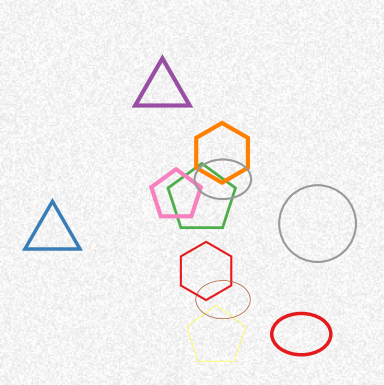[{"shape": "oval", "thickness": 2.5, "radius": 0.38, "center": [0.783, 0.132]}, {"shape": "hexagon", "thickness": 1.5, "radius": 0.38, "center": [0.535, 0.296]}, {"shape": "triangle", "thickness": 2.5, "radius": 0.41, "center": [0.136, 0.395]}, {"shape": "pentagon", "thickness": 2, "radius": 0.46, "center": [0.524, 0.483]}, {"shape": "triangle", "thickness": 3, "radius": 0.41, "center": [0.422, 0.767]}, {"shape": "hexagon", "thickness": 3, "radius": 0.39, "center": [0.577, 0.603]}, {"shape": "pentagon", "thickness": 0.5, "radius": 0.4, "center": [0.562, 0.127]}, {"shape": "oval", "thickness": 0.5, "radius": 0.35, "center": [0.579, 0.222]}, {"shape": "pentagon", "thickness": 3, "radius": 0.34, "center": [0.457, 0.493]}, {"shape": "oval", "thickness": 1.5, "radius": 0.37, "center": [0.579, 0.534]}, {"shape": "circle", "thickness": 1.5, "radius": 0.5, "center": [0.825, 0.419]}]